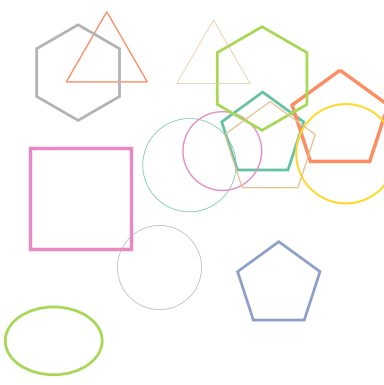[{"shape": "circle", "thickness": 0.5, "radius": 0.61, "center": [0.492, 0.571]}, {"shape": "pentagon", "thickness": 2, "radius": 0.56, "center": [0.682, 0.649]}, {"shape": "triangle", "thickness": 1, "radius": 0.61, "center": [0.277, 0.848]}, {"shape": "pentagon", "thickness": 2.5, "radius": 0.66, "center": [0.883, 0.687]}, {"shape": "pentagon", "thickness": 2, "radius": 0.56, "center": [0.724, 0.26]}, {"shape": "square", "thickness": 2.5, "radius": 0.66, "center": [0.21, 0.484]}, {"shape": "circle", "thickness": 1, "radius": 0.51, "center": [0.577, 0.608]}, {"shape": "hexagon", "thickness": 2, "radius": 0.67, "center": [0.681, 0.796]}, {"shape": "oval", "thickness": 2, "radius": 0.63, "center": [0.14, 0.115]}, {"shape": "circle", "thickness": 1.5, "radius": 0.65, "center": [0.898, 0.601]}, {"shape": "pentagon", "thickness": 1, "radius": 0.62, "center": [0.701, 0.613]}, {"shape": "triangle", "thickness": 0.5, "radius": 0.55, "center": [0.554, 0.838]}, {"shape": "hexagon", "thickness": 2, "radius": 0.62, "center": [0.203, 0.811]}, {"shape": "circle", "thickness": 0.5, "radius": 0.55, "center": [0.414, 0.305]}]